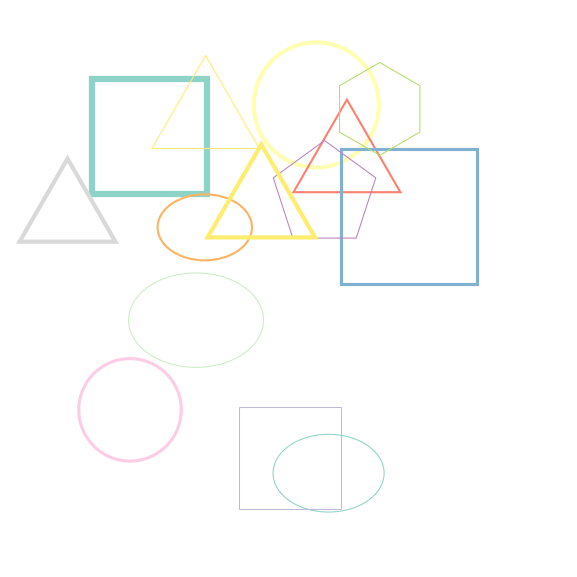[{"shape": "oval", "thickness": 0.5, "radius": 0.48, "center": [0.569, 0.18]}, {"shape": "square", "thickness": 3, "radius": 0.5, "center": [0.259, 0.763]}, {"shape": "circle", "thickness": 2, "radius": 0.54, "center": [0.548, 0.817]}, {"shape": "square", "thickness": 0.5, "radius": 0.44, "center": [0.502, 0.207]}, {"shape": "triangle", "thickness": 1, "radius": 0.53, "center": [0.601, 0.72]}, {"shape": "square", "thickness": 1.5, "radius": 0.59, "center": [0.708, 0.624]}, {"shape": "oval", "thickness": 1, "radius": 0.41, "center": [0.355, 0.606]}, {"shape": "hexagon", "thickness": 0.5, "radius": 0.4, "center": [0.658, 0.811]}, {"shape": "circle", "thickness": 1.5, "radius": 0.44, "center": [0.225, 0.289]}, {"shape": "triangle", "thickness": 2, "radius": 0.48, "center": [0.117, 0.629]}, {"shape": "pentagon", "thickness": 0.5, "radius": 0.47, "center": [0.562, 0.662]}, {"shape": "oval", "thickness": 0.5, "radius": 0.58, "center": [0.339, 0.445]}, {"shape": "triangle", "thickness": 2, "radius": 0.54, "center": [0.452, 0.642]}, {"shape": "triangle", "thickness": 0.5, "radius": 0.54, "center": [0.356, 0.796]}]